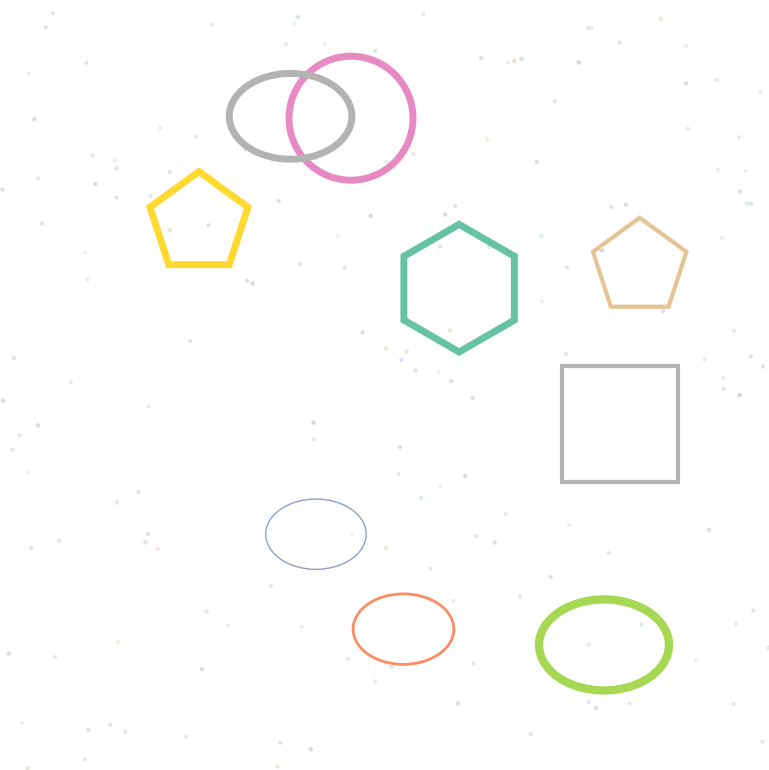[{"shape": "hexagon", "thickness": 2.5, "radius": 0.41, "center": [0.596, 0.626]}, {"shape": "oval", "thickness": 1, "radius": 0.33, "center": [0.524, 0.183]}, {"shape": "oval", "thickness": 0.5, "radius": 0.33, "center": [0.41, 0.306]}, {"shape": "circle", "thickness": 2.5, "radius": 0.4, "center": [0.456, 0.846]}, {"shape": "oval", "thickness": 3, "radius": 0.42, "center": [0.784, 0.162]}, {"shape": "pentagon", "thickness": 2.5, "radius": 0.33, "center": [0.258, 0.71]}, {"shape": "pentagon", "thickness": 1.5, "radius": 0.32, "center": [0.831, 0.653]}, {"shape": "oval", "thickness": 2.5, "radius": 0.4, "center": [0.377, 0.849]}, {"shape": "square", "thickness": 1.5, "radius": 0.38, "center": [0.805, 0.45]}]